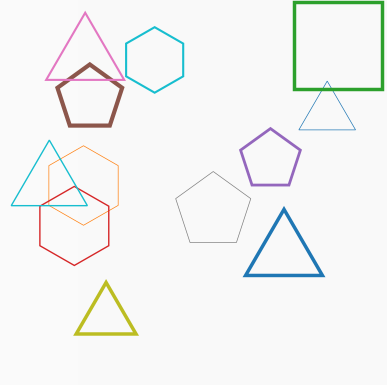[{"shape": "triangle", "thickness": 0.5, "radius": 0.42, "center": [0.844, 0.705]}, {"shape": "triangle", "thickness": 2.5, "radius": 0.57, "center": [0.733, 0.342]}, {"shape": "hexagon", "thickness": 0.5, "radius": 0.52, "center": [0.216, 0.518]}, {"shape": "square", "thickness": 2.5, "radius": 0.56, "center": [0.872, 0.882]}, {"shape": "hexagon", "thickness": 1, "radius": 0.51, "center": [0.192, 0.413]}, {"shape": "pentagon", "thickness": 2, "radius": 0.41, "center": [0.698, 0.585]}, {"shape": "pentagon", "thickness": 3, "radius": 0.44, "center": [0.232, 0.745]}, {"shape": "triangle", "thickness": 1.5, "radius": 0.58, "center": [0.22, 0.851]}, {"shape": "pentagon", "thickness": 0.5, "radius": 0.51, "center": [0.55, 0.453]}, {"shape": "triangle", "thickness": 2.5, "radius": 0.45, "center": [0.274, 0.177]}, {"shape": "triangle", "thickness": 1, "radius": 0.57, "center": [0.127, 0.523]}, {"shape": "hexagon", "thickness": 1.5, "radius": 0.43, "center": [0.399, 0.844]}]